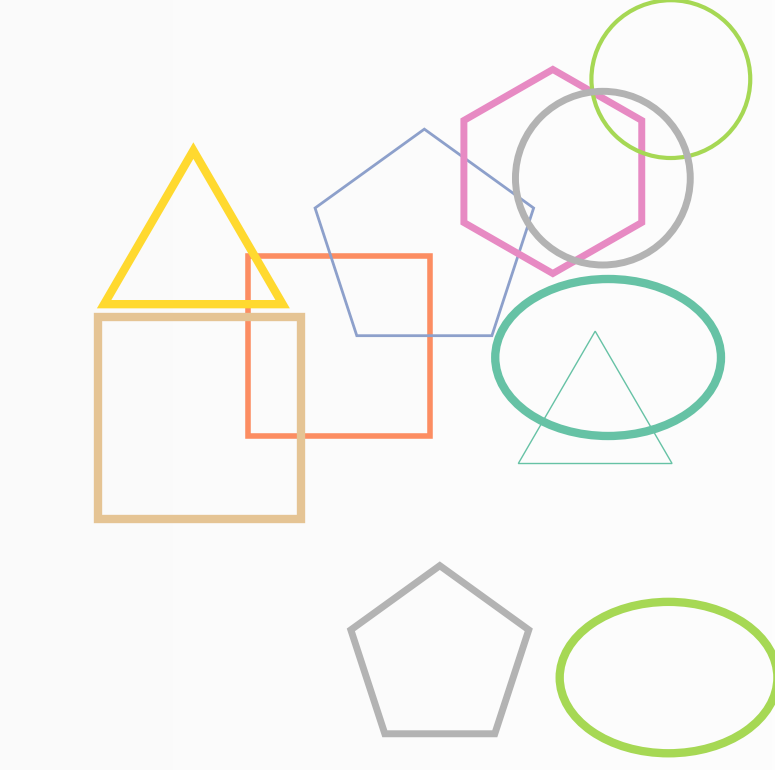[{"shape": "oval", "thickness": 3, "radius": 0.73, "center": [0.785, 0.536]}, {"shape": "triangle", "thickness": 0.5, "radius": 0.57, "center": [0.768, 0.455]}, {"shape": "square", "thickness": 2, "radius": 0.59, "center": [0.438, 0.551]}, {"shape": "pentagon", "thickness": 1, "radius": 0.74, "center": [0.548, 0.684]}, {"shape": "hexagon", "thickness": 2.5, "radius": 0.66, "center": [0.713, 0.777]}, {"shape": "oval", "thickness": 3, "radius": 0.7, "center": [0.863, 0.12]}, {"shape": "circle", "thickness": 1.5, "radius": 0.51, "center": [0.866, 0.897]}, {"shape": "triangle", "thickness": 3, "radius": 0.66, "center": [0.25, 0.671]}, {"shape": "square", "thickness": 3, "radius": 0.66, "center": [0.258, 0.457]}, {"shape": "circle", "thickness": 2.5, "radius": 0.56, "center": [0.778, 0.769]}, {"shape": "pentagon", "thickness": 2.5, "radius": 0.6, "center": [0.567, 0.145]}]